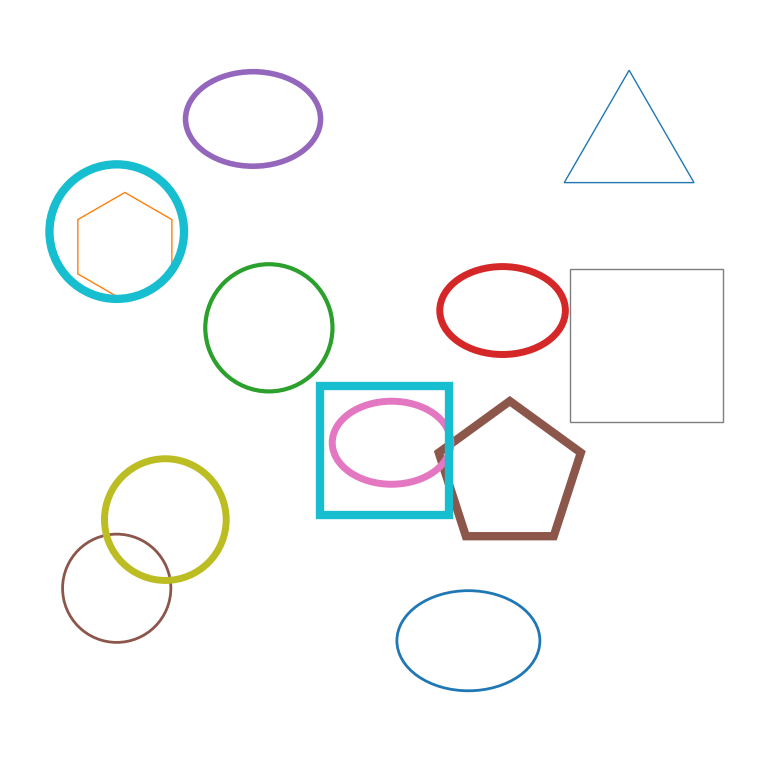[{"shape": "triangle", "thickness": 0.5, "radius": 0.49, "center": [0.817, 0.811]}, {"shape": "oval", "thickness": 1, "radius": 0.46, "center": [0.608, 0.168]}, {"shape": "hexagon", "thickness": 0.5, "radius": 0.35, "center": [0.162, 0.68]}, {"shape": "circle", "thickness": 1.5, "radius": 0.41, "center": [0.349, 0.574]}, {"shape": "oval", "thickness": 2.5, "radius": 0.41, "center": [0.653, 0.597]}, {"shape": "oval", "thickness": 2, "radius": 0.44, "center": [0.329, 0.846]}, {"shape": "circle", "thickness": 1, "radius": 0.35, "center": [0.152, 0.236]}, {"shape": "pentagon", "thickness": 3, "radius": 0.49, "center": [0.662, 0.382]}, {"shape": "oval", "thickness": 2.5, "radius": 0.39, "center": [0.509, 0.425]}, {"shape": "square", "thickness": 0.5, "radius": 0.49, "center": [0.84, 0.551]}, {"shape": "circle", "thickness": 2.5, "radius": 0.4, "center": [0.215, 0.325]}, {"shape": "circle", "thickness": 3, "radius": 0.44, "center": [0.152, 0.699]}, {"shape": "square", "thickness": 3, "radius": 0.42, "center": [0.5, 0.415]}]